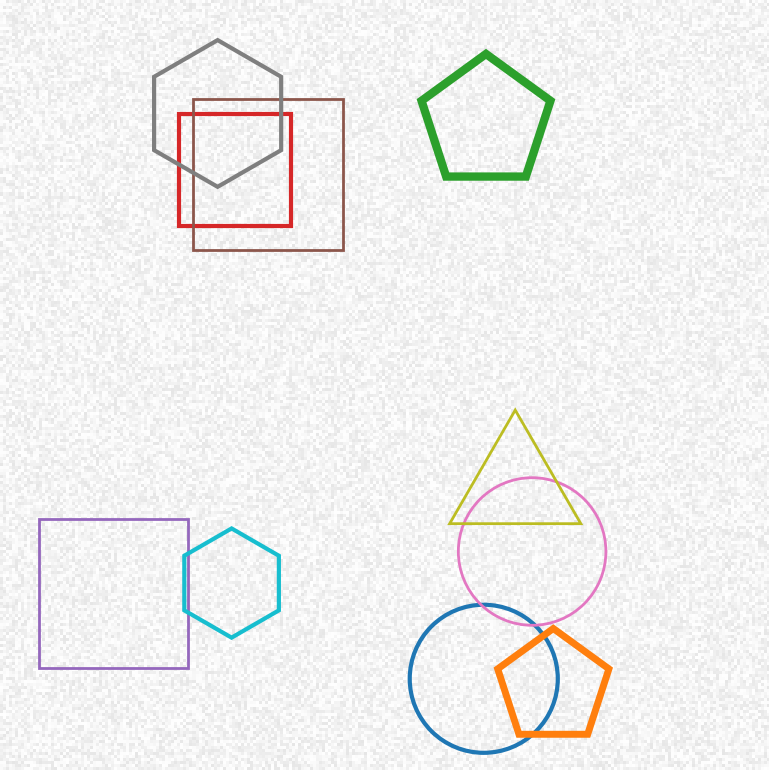[{"shape": "circle", "thickness": 1.5, "radius": 0.48, "center": [0.628, 0.118]}, {"shape": "pentagon", "thickness": 2.5, "radius": 0.38, "center": [0.719, 0.108]}, {"shape": "pentagon", "thickness": 3, "radius": 0.44, "center": [0.631, 0.842]}, {"shape": "square", "thickness": 1.5, "radius": 0.36, "center": [0.305, 0.779]}, {"shape": "square", "thickness": 1, "radius": 0.48, "center": [0.148, 0.23]}, {"shape": "square", "thickness": 1, "radius": 0.49, "center": [0.348, 0.773]}, {"shape": "circle", "thickness": 1, "radius": 0.48, "center": [0.691, 0.284]}, {"shape": "hexagon", "thickness": 1.5, "radius": 0.48, "center": [0.283, 0.853]}, {"shape": "triangle", "thickness": 1, "radius": 0.49, "center": [0.669, 0.369]}, {"shape": "hexagon", "thickness": 1.5, "radius": 0.35, "center": [0.301, 0.243]}]